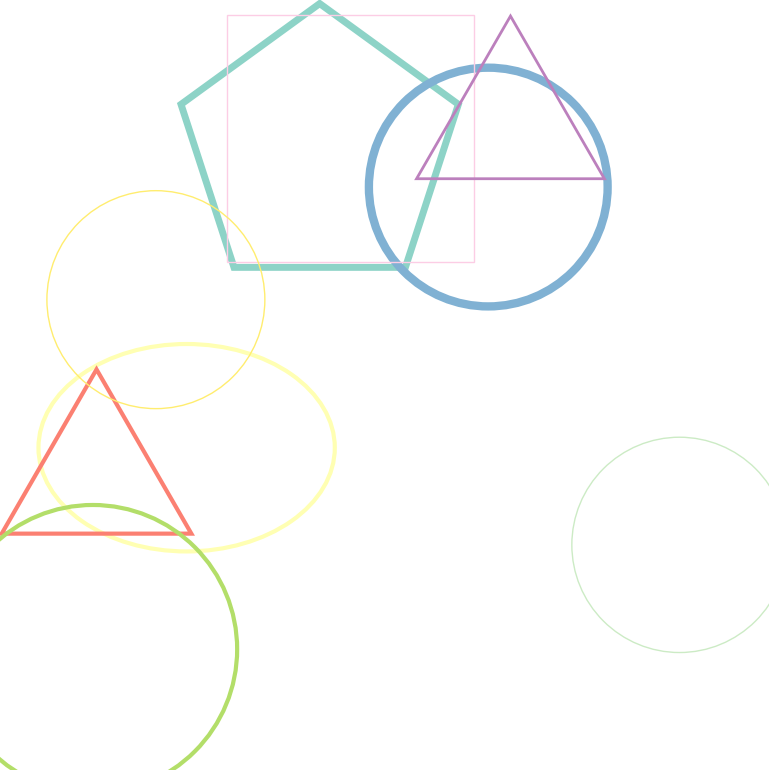[{"shape": "pentagon", "thickness": 2.5, "radius": 0.95, "center": [0.415, 0.806]}, {"shape": "oval", "thickness": 1.5, "radius": 0.96, "center": [0.242, 0.419]}, {"shape": "triangle", "thickness": 1.5, "radius": 0.71, "center": [0.125, 0.378]}, {"shape": "circle", "thickness": 3, "radius": 0.78, "center": [0.634, 0.757]}, {"shape": "circle", "thickness": 1.5, "radius": 0.94, "center": [0.121, 0.157]}, {"shape": "square", "thickness": 0.5, "radius": 0.8, "center": [0.455, 0.82]}, {"shape": "triangle", "thickness": 1, "radius": 0.7, "center": [0.663, 0.838]}, {"shape": "circle", "thickness": 0.5, "radius": 0.7, "center": [0.882, 0.292]}, {"shape": "circle", "thickness": 0.5, "radius": 0.71, "center": [0.202, 0.611]}]